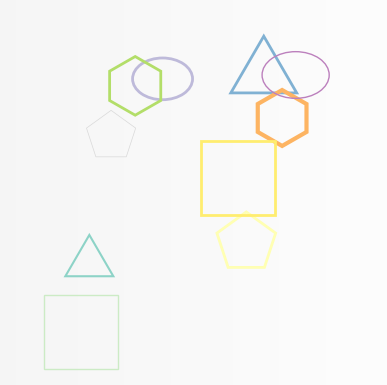[{"shape": "triangle", "thickness": 1.5, "radius": 0.36, "center": [0.231, 0.318]}, {"shape": "pentagon", "thickness": 2, "radius": 0.4, "center": [0.636, 0.37]}, {"shape": "oval", "thickness": 2, "radius": 0.39, "center": [0.42, 0.795]}, {"shape": "triangle", "thickness": 2, "radius": 0.49, "center": [0.681, 0.808]}, {"shape": "hexagon", "thickness": 3, "radius": 0.36, "center": [0.728, 0.694]}, {"shape": "hexagon", "thickness": 2, "radius": 0.38, "center": [0.349, 0.777]}, {"shape": "pentagon", "thickness": 0.5, "radius": 0.33, "center": [0.287, 0.647]}, {"shape": "oval", "thickness": 1, "radius": 0.43, "center": [0.763, 0.805]}, {"shape": "square", "thickness": 1, "radius": 0.48, "center": [0.209, 0.137]}, {"shape": "square", "thickness": 2, "radius": 0.48, "center": [0.615, 0.537]}]